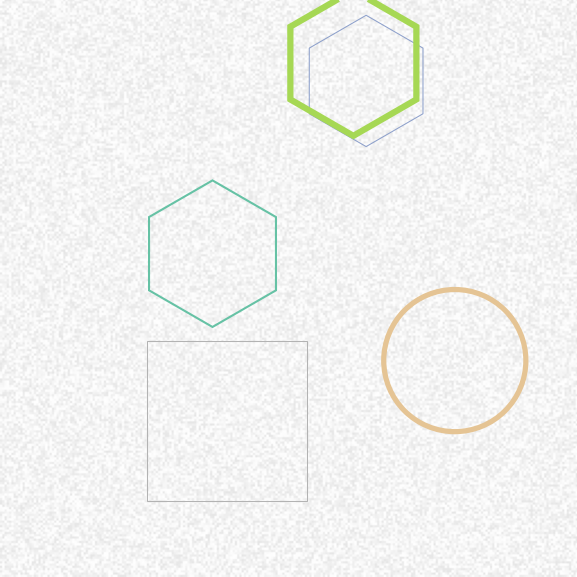[{"shape": "hexagon", "thickness": 1, "radius": 0.63, "center": [0.368, 0.56]}, {"shape": "hexagon", "thickness": 0.5, "radius": 0.57, "center": [0.634, 0.859]}, {"shape": "hexagon", "thickness": 3, "radius": 0.63, "center": [0.612, 0.89]}, {"shape": "circle", "thickness": 2.5, "radius": 0.62, "center": [0.788, 0.375]}, {"shape": "square", "thickness": 0.5, "radius": 0.69, "center": [0.394, 0.27]}]